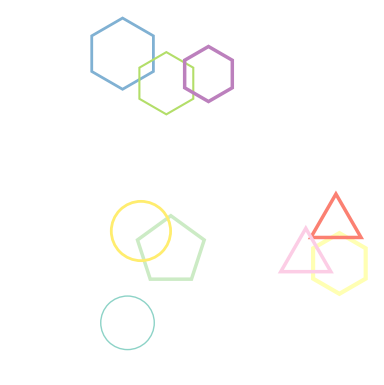[{"shape": "circle", "thickness": 1, "radius": 0.35, "center": [0.331, 0.161]}, {"shape": "hexagon", "thickness": 3, "radius": 0.39, "center": [0.882, 0.316]}, {"shape": "triangle", "thickness": 2.5, "radius": 0.38, "center": [0.873, 0.421]}, {"shape": "hexagon", "thickness": 2, "radius": 0.46, "center": [0.318, 0.861]}, {"shape": "hexagon", "thickness": 1.5, "radius": 0.4, "center": [0.432, 0.784]}, {"shape": "triangle", "thickness": 2.5, "radius": 0.38, "center": [0.794, 0.332]}, {"shape": "hexagon", "thickness": 2.5, "radius": 0.36, "center": [0.542, 0.808]}, {"shape": "pentagon", "thickness": 2.5, "radius": 0.46, "center": [0.444, 0.349]}, {"shape": "circle", "thickness": 2, "radius": 0.39, "center": [0.366, 0.4]}]